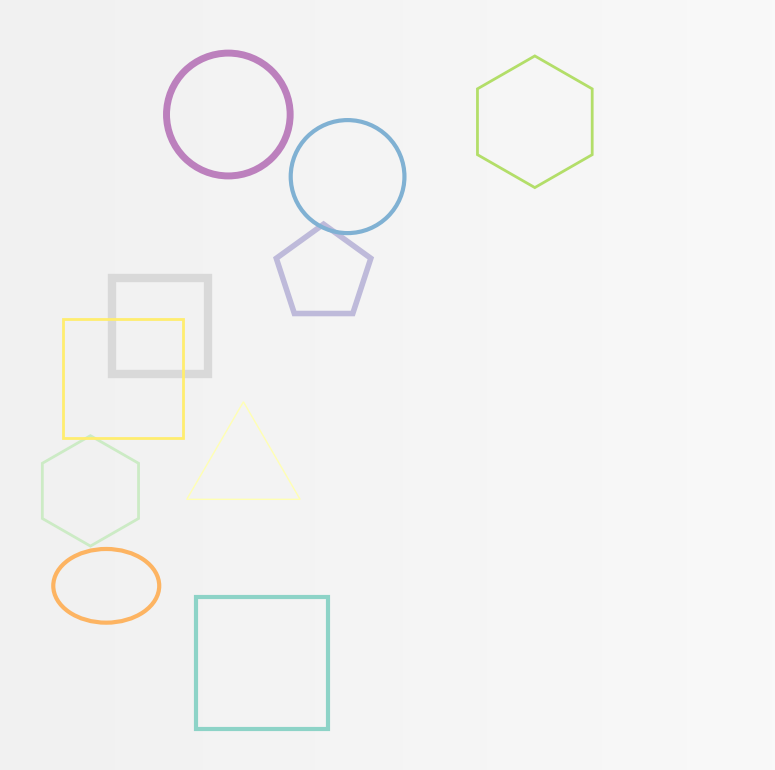[{"shape": "square", "thickness": 1.5, "radius": 0.43, "center": [0.338, 0.139]}, {"shape": "triangle", "thickness": 0.5, "radius": 0.42, "center": [0.314, 0.394]}, {"shape": "pentagon", "thickness": 2, "radius": 0.32, "center": [0.418, 0.645]}, {"shape": "circle", "thickness": 1.5, "radius": 0.37, "center": [0.448, 0.771]}, {"shape": "oval", "thickness": 1.5, "radius": 0.34, "center": [0.137, 0.239]}, {"shape": "hexagon", "thickness": 1, "radius": 0.43, "center": [0.69, 0.842]}, {"shape": "square", "thickness": 3, "radius": 0.31, "center": [0.206, 0.576]}, {"shape": "circle", "thickness": 2.5, "radius": 0.4, "center": [0.295, 0.851]}, {"shape": "hexagon", "thickness": 1, "radius": 0.36, "center": [0.117, 0.362]}, {"shape": "square", "thickness": 1, "radius": 0.39, "center": [0.159, 0.509]}]